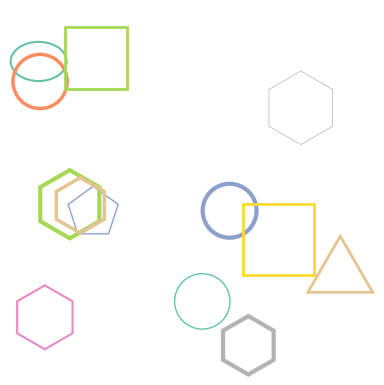[{"shape": "oval", "thickness": 1.5, "radius": 0.36, "center": [0.1, 0.84]}, {"shape": "circle", "thickness": 1, "radius": 0.36, "center": [0.525, 0.217]}, {"shape": "circle", "thickness": 2.5, "radius": 0.35, "center": [0.104, 0.788]}, {"shape": "circle", "thickness": 3, "radius": 0.35, "center": [0.596, 0.453]}, {"shape": "pentagon", "thickness": 1, "radius": 0.34, "center": [0.242, 0.448]}, {"shape": "hexagon", "thickness": 1.5, "radius": 0.42, "center": [0.116, 0.176]}, {"shape": "hexagon", "thickness": 3, "radius": 0.44, "center": [0.181, 0.47]}, {"shape": "square", "thickness": 2, "radius": 0.4, "center": [0.249, 0.851]}, {"shape": "square", "thickness": 2, "radius": 0.46, "center": [0.723, 0.378]}, {"shape": "triangle", "thickness": 2, "radius": 0.49, "center": [0.884, 0.289]}, {"shape": "hexagon", "thickness": 2.5, "radius": 0.36, "center": [0.209, 0.467]}, {"shape": "hexagon", "thickness": 0.5, "radius": 0.48, "center": [0.781, 0.72]}, {"shape": "hexagon", "thickness": 3, "radius": 0.38, "center": [0.645, 0.103]}]